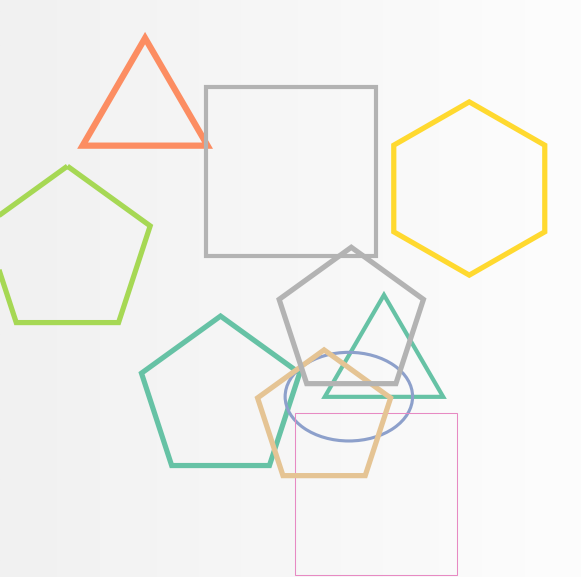[{"shape": "triangle", "thickness": 2, "radius": 0.59, "center": [0.661, 0.371]}, {"shape": "pentagon", "thickness": 2.5, "radius": 0.72, "center": [0.379, 0.309]}, {"shape": "triangle", "thickness": 3, "radius": 0.62, "center": [0.25, 0.809]}, {"shape": "oval", "thickness": 1.5, "radius": 0.55, "center": [0.6, 0.312]}, {"shape": "square", "thickness": 0.5, "radius": 0.7, "center": [0.646, 0.144]}, {"shape": "pentagon", "thickness": 2.5, "radius": 0.75, "center": [0.116, 0.562]}, {"shape": "hexagon", "thickness": 2.5, "radius": 0.75, "center": [0.807, 0.673]}, {"shape": "pentagon", "thickness": 2.5, "radius": 0.6, "center": [0.558, 0.273]}, {"shape": "pentagon", "thickness": 2.5, "radius": 0.65, "center": [0.604, 0.44]}, {"shape": "square", "thickness": 2, "radius": 0.73, "center": [0.501, 0.703]}]